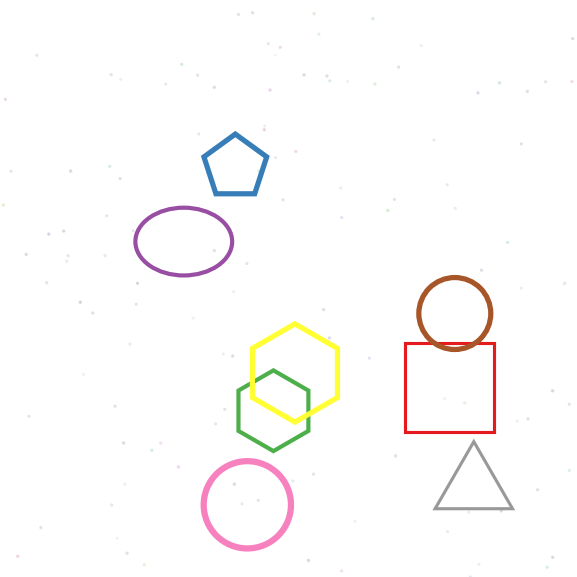[{"shape": "square", "thickness": 1.5, "radius": 0.38, "center": [0.778, 0.328]}, {"shape": "pentagon", "thickness": 2.5, "radius": 0.29, "center": [0.407, 0.71]}, {"shape": "hexagon", "thickness": 2, "radius": 0.35, "center": [0.473, 0.288]}, {"shape": "oval", "thickness": 2, "radius": 0.42, "center": [0.318, 0.581]}, {"shape": "hexagon", "thickness": 2.5, "radius": 0.43, "center": [0.511, 0.353]}, {"shape": "circle", "thickness": 2.5, "radius": 0.31, "center": [0.788, 0.456]}, {"shape": "circle", "thickness": 3, "radius": 0.38, "center": [0.428, 0.125]}, {"shape": "triangle", "thickness": 1.5, "radius": 0.39, "center": [0.82, 0.157]}]